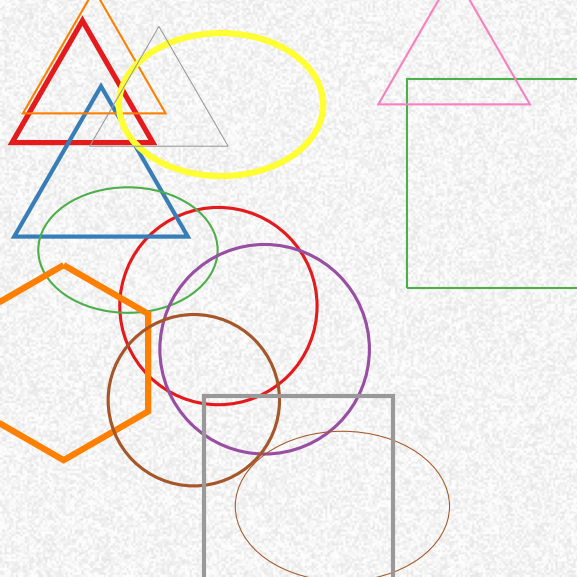[{"shape": "circle", "thickness": 1.5, "radius": 0.85, "center": [0.378, 0.469]}, {"shape": "triangle", "thickness": 2.5, "radius": 0.7, "center": [0.143, 0.823]}, {"shape": "triangle", "thickness": 2, "radius": 0.87, "center": [0.175, 0.676]}, {"shape": "square", "thickness": 1, "radius": 0.91, "center": [0.885, 0.681]}, {"shape": "oval", "thickness": 1, "radius": 0.78, "center": [0.222, 0.566]}, {"shape": "circle", "thickness": 1.5, "radius": 0.91, "center": [0.458, 0.394]}, {"shape": "hexagon", "thickness": 3, "radius": 0.84, "center": [0.11, 0.371]}, {"shape": "triangle", "thickness": 1, "radius": 0.71, "center": [0.163, 0.874]}, {"shape": "oval", "thickness": 3, "radius": 0.88, "center": [0.383, 0.818]}, {"shape": "circle", "thickness": 1.5, "radius": 0.74, "center": [0.336, 0.306]}, {"shape": "oval", "thickness": 0.5, "radius": 0.93, "center": [0.593, 0.123]}, {"shape": "triangle", "thickness": 1, "radius": 0.76, "center": [0.786, 0.894]}, {"shape": "square", "thickness": 2, "radius": 0.82, "center": [0.517, 0.15]}, {"shape": "triangle", "thickness": 0.5, "radius": 0.69, "center": [0.275, 0.815]}]